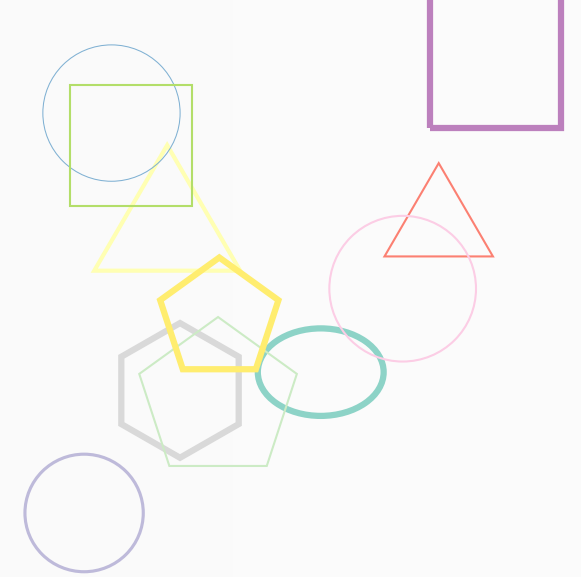[{"shape": "oval", "thickness": 3, "radius": 0.54, "center": [0.552, 0.355]}, {"shape": "triangle", "thickness": 2, "radius": 0.72, "center": [0.288, 0.603]}, {"shape": "circle", "thickness": 1.5, "radius": 0.51, "center": [0.145, 0.111]}, {"shape": "triangle", "thickness": 1, "radius": 0.54, "center": [0.755, 0.609]}, {"shape": "circle", "thickness": 0.5, "radius": 0.59, "center": [0.192, 0.803]}, {"shape": "square", "thickness": 1, "radius": 0.52, "center": [0.225, 0.747]}, {"shape": "circle", "thickness": 1, "radius": 0.63, "center": [0.693, 0.499]}, {"shape": "hexagon", "thickness": 3, "radius": 0.58, "center": [0.31, 0.323]}, {"shape": "square", "thickness": 3, "radius": 0.56, "center": [0.853, 0.89]}, {"shape": "pentagon", "thickness": 1, "radius": 0.71, "center": [0.375, 0.308]}, {"shape": "pentagon", "thickness": 3, "radius": 0.53, "center": [0.377, 0.446]}]